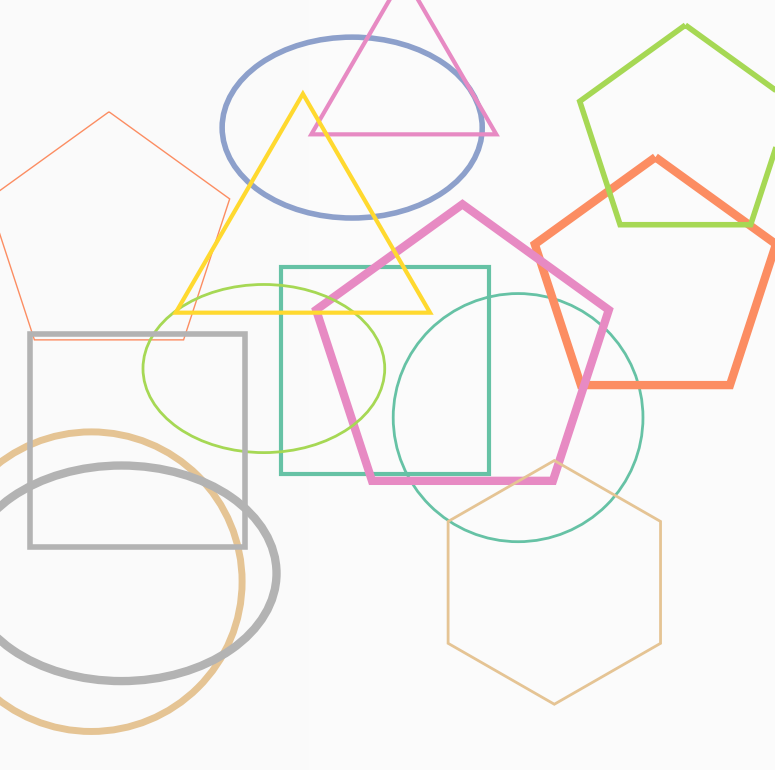[{"shape": "circle", "thickness": 1, "radius": 0.81, "center": [0.669, 0.458]}, {"shape": "square", "thickness": 1.5, "radius": 0.67, "center": [0.497, 0.519]}, {"shape": "pentagon", "thickness": 0.5, "radius": 0.82, "center": [0.141, 0.691]}, {"shape": "pentagon", "thickness": 3, "radius": 0.82, "center": [0.846, 0.632]}, {"shape": "oval", "thickness": 2, "radius": 0.84, "center": [0.454, 0.834]}, {"shape": "pentagon", "thickness": 3, "radius": 0.99, "center": [0.597, 0.536]}, {"shape": "triangle", "thickness": 1.5, "radius": 0.69, "center": [0.521, 0.894]}, {"shape": "oval", "thickness": 1, "radius": 0.78, "center": [0.34, 0.521]}, {"shape": "pentagon", "thickness": 2, "radius": 0.72, "center": [0.884, 0.824]}, {"shape": "triangle", "thickness": 1.5, "radius": 0.95, "center": [0.391, 0.689]}, {"shape": "circle", "thickness": 2.5, "radius": 0.97, "center": [0.118, 0.245]}, {"shape": "hexagon", "thickness": 1, "radius": 0.79, "center": [0.715, 0.244]}, {"shape": "square", "thickness": 2, "radius": 0.69, "center": [0.177, 0.428]}, {"shape": "oval", "thickness": 3, "radius": 1.0, "center": [0.157, 0.255]}]